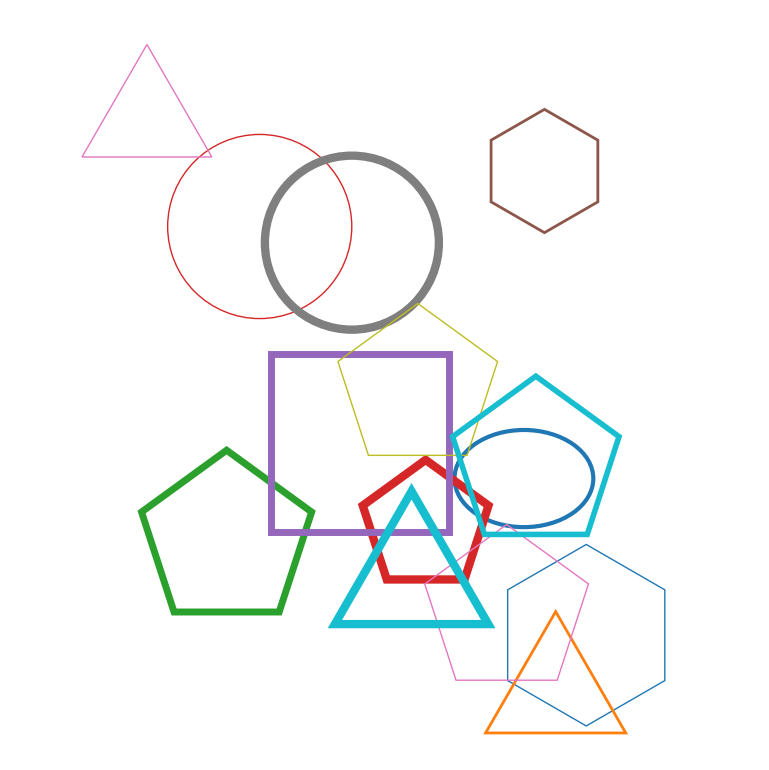[{"shape": "oval", "thickness": 1.5, "radius": 0.45, "center": [0.68, 0.378]}, {"shape": "hexagon", "thickness": 0.5, "radius": 0.59, "center": [0.761, 0.175]}, {"shape": "triangle", "thickness": 1, "radius": 0.53, "center": [0.722, 0.101]}, {"shape": "pentagon", "thickness": 2.5, "radius": 0.58, "center": [0.294, 0.299]}, {"shape": "pentagon", "thickness": 3, "radius": 0.43, "center": [0.553, 0.317]}, {"shape": "circle", "thickness": 0.5, "radius": 0.6, "center": [0.337, 0.706]}, {"shape": "square", "thickness": 2.5, "radius": 0.58, "center": [0.467, 0.424]}, {"shape": "hexagon", "thickness": 1, "radius": 0.4, "center": [0.707, 0.778]}, {"shape": "pentagon", "thickness": 0.5, "radius": 0.56, "center": [0.658, 0.207]}, {"shape": "triangle", "thickness": 0.5, "radius": 0.49, "center": [0.191, 0.845]}, {"shape": "circle", "thickness": 3, "radius": 0.56, "center": [0.457, 0.685]}, {"shape": "pentagon", "thickness": 0.5, "radius": 0.55, "center": [0.543, 0.497]}, {"shape": "pentagon", "thickness": 2, "radius": 0.57, "center": [0.696, 0.398]}, {"shape": "triangle", "thickness": 3, "radius": 0.58, "center": [0.535, 0.247]}]